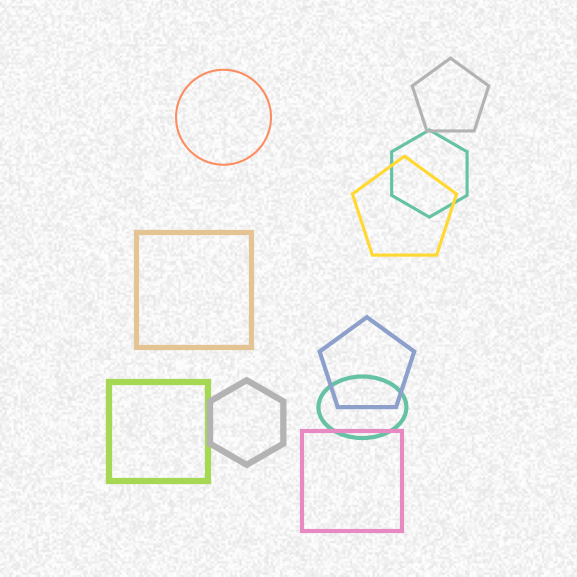[{"shape": "hexagon", "thickness": 1.5, "radius": 0.38, "center": [0.743, 0.699]}, {"shape": "oval", "thickness": 2, "radius": 0.38, "center": [0.628, 0.294]}, {"shape": "circle", "thickness": 1, "radius": 0.41, "center": [0.387, 0.796]}, {"shape": "pentagon", "thickness": 2, "radius": 0.43, "center": [0.635, 0.364]}, {"shape": "square", "thickness": 2, "radius": 0.43, "center": [0.61, 0.166]}, {"shape": "square", "thickness": 3, "radius": 0.43, "center": [0.274, 0.252]}, {"shape": "pentagon", "thickness": 1.5, "radius": 0.47, "center": [0.7, 0.634]}, {"shape": "square", "thickness": 2.5, "radius": 0.5, "center": [0.335, 0.498]}, {"shape": "hexagon", "thickness": 3, "radius": 0.37, "center": [0.427, 0.268]}, {"shape": "pentagon", "thickness": 1.5, "radius": 0.35, "center": [0.78, 0.829]}]